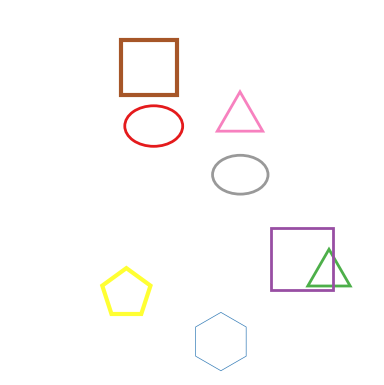[{"shape": "oval", "thickness": 2, "radius": 0.38, "center": [0.399, 0.673]}, {"shape": "hexagon", "thickness": 0.5, "radius": 0.38, "center": [0.574, 0.113]}, {"shape": "triangle", "thickness": 2, "radius": 0.32, "center": [0.855, 0.289]}, {"shape": "square", "thickness": 2, "radius": 0.4, "center": [0.784, 0.328]}, {"shape": "pentagon", "thickness": 3, "radius": 0.33, "center": [0.328, 0.238]}, {"shape": "square", "thickness": 3, "radius": 0.36, "center": [0.387, 0.825]}, {"shape": "triangle", "thickness": 2, "radius": 0.34, "center": [0.623, 0.693]}, {"shape": "oval", "thickness": 2, "radius": 0.36, "center": [0.624, 0.546]}]